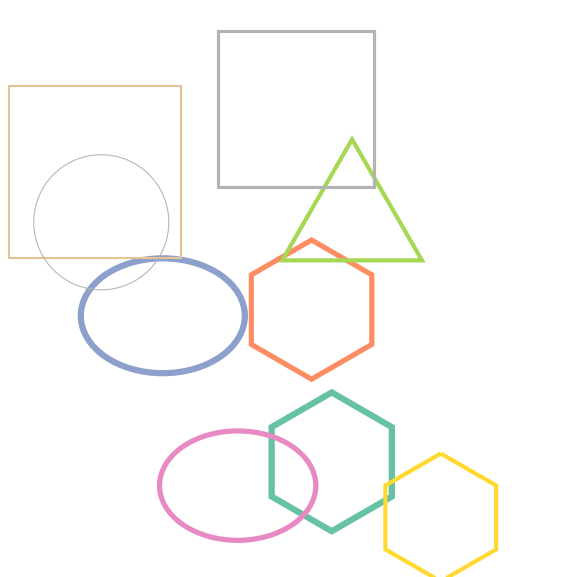[{"shape": "hexagon", "thickness": 3, "radius": 0.6, "center": [0.574, 0.199]}, {"shape": "hexagon", "thickness": 2.5, "radius": 0.6, "center": [0.54, 0.463]}, {"shape": "oval", "thickness": 3, "radius": 0.71, "center": [0.282, 0.452]}, {"shape": "oval", "thickness": 2.5, "radius": 0.68, "center": [0.412, 0.158]}, {"shape": "triangle", "thickness": 2, "radius": 0.7, "center": [0.61, 0.618]}, {"shape": "hexagon", "thickness": 2, "radius": 0.55, "center": [0.763, 0.103]}, {"shape": "square", "thickness": 1, "radius": 0.75, "center": [0.165, 0.701]}, {"shape": "square", "thickness": 1.5, "radius": 0.67, "center": [0.512, 0.81]}, {"shape": "circle", "thickness": 0.5, "radius": 0.58, "center": [0.175, 0.614]}]